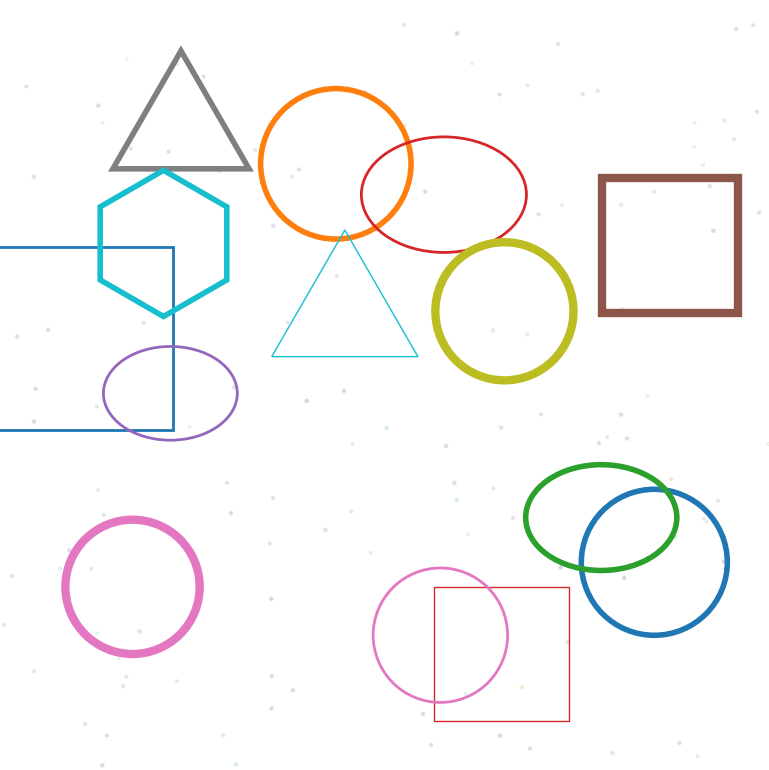[{"shape": "circle", "thickness": 2, "radius": 0.47, "center": [0.85, 0.27]}, {"shape": "square", "thickness": 1, "radius": 0.6, "center": [0.106, 0.56]}, {"shape": "circle", "thickness": 2, "radius": 0.49, "center": [0.436, 0.787]}, {"shape": "oval", "thickness": 2, "radius": 0.49, "center": [0.781, 0.328]}, {"shape": "oval", "thickness": 1, "radius": 0.54, "center": [0.576, 0.747]}, {"shape": "square", "thickness": 0.5, "radius": 0.44, "center": [0.651, 0.15]}, {"shape": "oval", "thickness": 1, "radius": 0.43, "center": [0.221, 0.489]}, {"shape": "square", "thickness": 3, "radius": 0.44, "center": [0.87, 0.681]}, {"shape": "circle", "thickness": 3, "radius": 0.44, "center": [0.172, 0.238]}, {"shape": "circle", "thickness": 1, "radius": 0.44, "center": [0.572, 0.175]}, {"shape": "triangle", "thickness": 2, "radius": 0.51, "center": [0.235, 0.832]}, {"shape": "circle", "thickness": 3, "radius": 0.45, "center": [0.655, 0.596]}, {"shape": "triangle", "thickness": 0.5, "radius": 0.55, "center": [0.448, 0.592]}, {"shape": "hexagon", "thickness": 2, "radius": 0.47, "center": [0.212, 0.684]}]